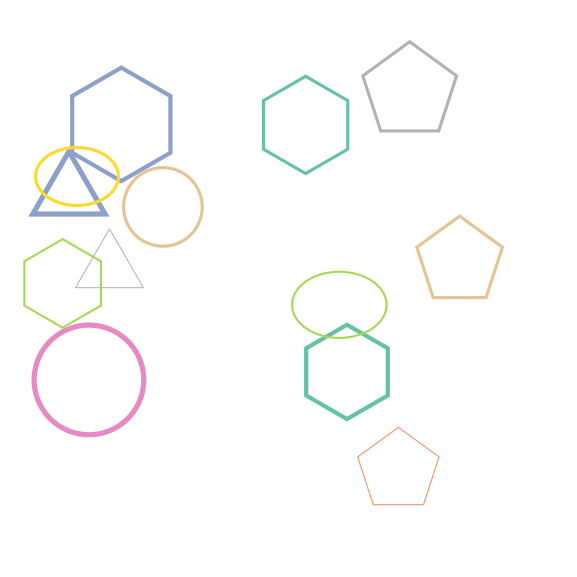[{"shape": "hexagon", "thickness": 2, "radius": 0.41, "center": [0.601, 0.355]}, {"shape": "hexagon", "thickness": 1.5, "radius": 0.42, "center": [0.529, 0.783]}, {"shape": "pentagon", "thickness": 0.5, "radius": 0.37, "center": [0.69, 0.185]}, {"shape": "hexagon", "thickness": 2, "radius": 0.49, "center": [0.21, 0.784]}, {"shape": "triangle", "thickness": 2.5, "radius": 0.36, "center": [0.119, 0.665]}, {"shape": "circle", "thickness": 2.5, "radius": 0.47, "center": [0.154, 0.341]}, {"shape": "oval", "thickness": 1, "radius": 0.41, "center": [0.588, 0.471]}, {"shape": "hexagon", "thickness": 1, "radius": 0.38, "center": [0.108, 0.508]}, {"shape": "oval", "thickness": 1.5, "radius": 0.36, "center": [0.133, 0.693]}, {"shape": "circle", "thickness": 1.5, "radius": 0.34, "center": [0.282, 0.641]}, {"shape": "pentagon", "thickness": 1.5, "radius": 0.39, "center": [0.796, 0.547]}, {"shape": "pentagon", "thickness": 1.5, "radius": 0.43, "center": [0.709, 0.841]}, {"shape": "triangle", "thickness": 0.5, "radius": 0.34, "center": [0.19, 0.535]}]